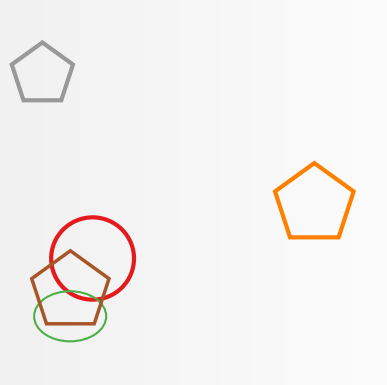[{"shape": "circle", "thickness": 3, "radius": 0.53, "center": [0.239, 0.329]}, {"shape": "oval", "thickness": 1.5, "radius": 0.46, "center": [0.181, 0.178]}, {"shape": "pentagon", "thickness": 3, "radius": 0.53, "center": [0.811, 0.47]}, {"shape": "pentagon", "thickness": 2.5, "radius": 0.52, "center": [0.182, 0.244]}, {"shape": "pentagon", "thickness": 3, "radius": 0.42, "center": [0.109, 0.807]}]